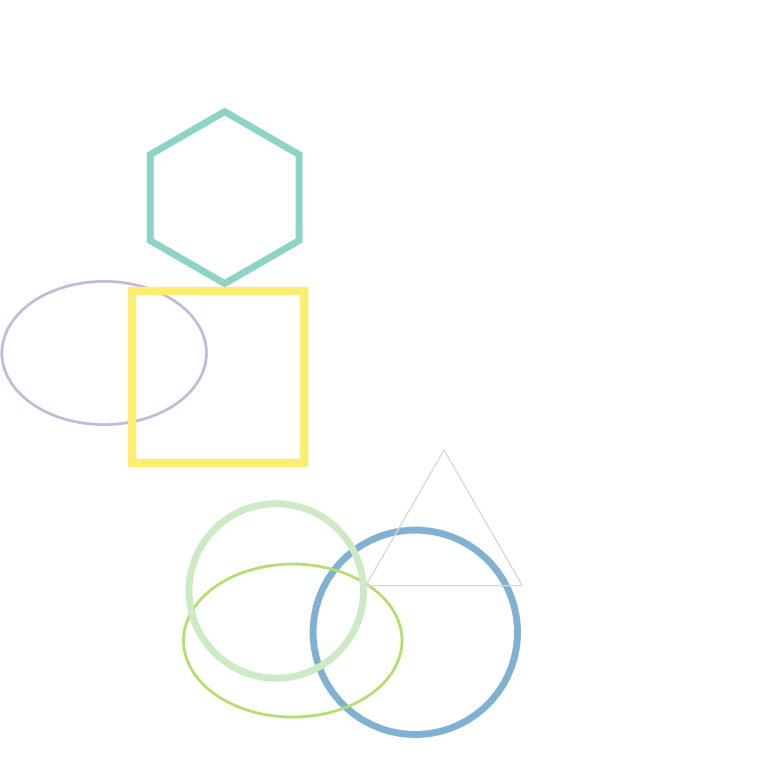[{"shape": "hexagon", "thickness": 2.5, "radius": 0.56, "center": [0.292, 0.743]}, {"shape": "oval", "thickness": 1, "radius": 0.66, "center": [0.135, 0.542]}, {"shape": "circle", "thickness": 2.5, "radius": 0.66, "center": [0.539, 0.179]}, {"shape": "oval", "thickness": 1, "radius": 0.71, "center": [0.38, 0.168]}, {"shape": "triangle", "thickness": 0.5, "radius": 0.59, "center": [0.577, 0.298]}, {"shape": "circle", "thickness": 2.5, "radius": 0.57, "center": [0.359, 0.233]}, {"shape": "square", "thickness": 3, "radius": 0.56, "center": [0.283, 0.51]}]